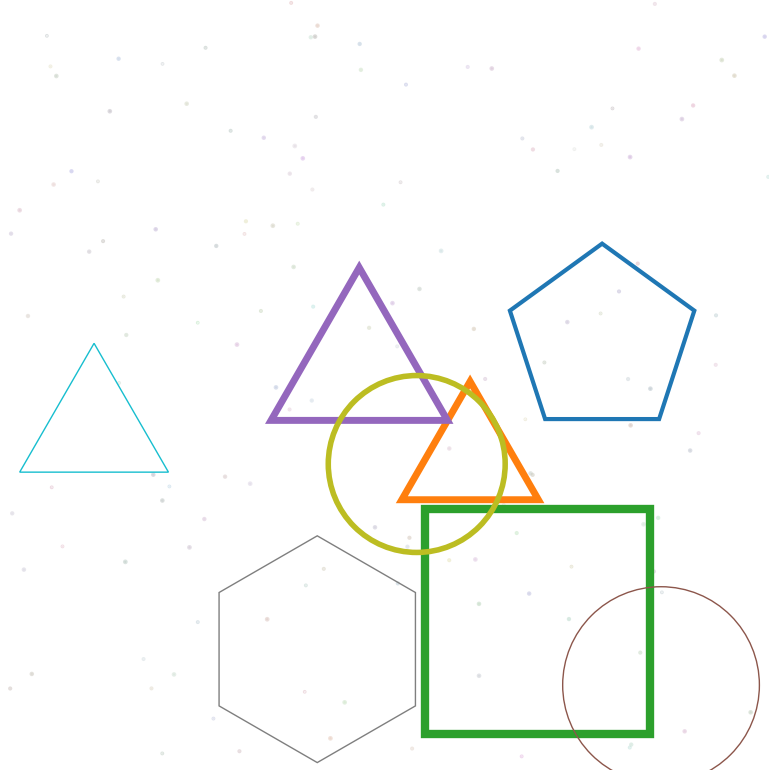[{"shape": "pentagon", "thickness": 1.5, "radius": 0.63, "center": [0.782, 0.558]}, {"shape": "triangle", "thickness": 2.5, "radius": 0.51, "center": [0.611, 0.402]}, {"shape": "square", "thickness": 3, "radius": 0.73, "center": [0.698, 0.193]}, {"shape": "triangle", "thickness": 2.5, "radius": 0.66, "center": [0.467, 0.52]}, {"shape": "circle", "thickness": 0.5, "radius": 0.64, "center": [0.858, 0.11]}, {"shape": "hexagon", "thickness": 0.5, "radius": 0.74, "center": [0.412, 0.157]}, {"shape": "circle", "thickness": 2, "radius": 0.57, "center": [0.541, 0.397]}, {"shape": "triangle", "thickness": 0.5, "radius": 0.56, "center": [0.122, 0.443]}]